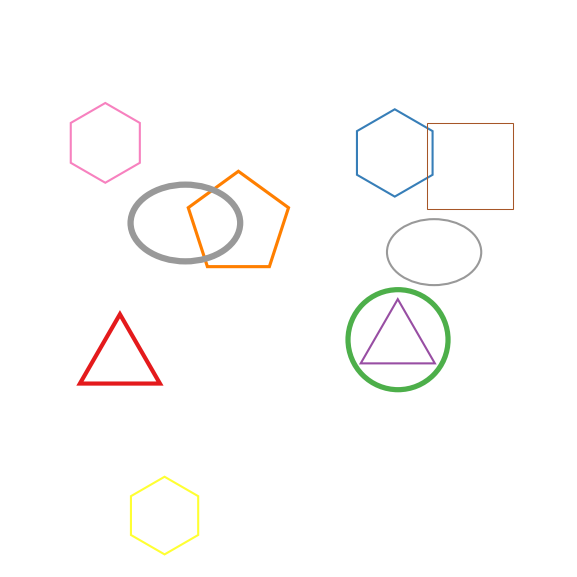[{"shape": "triangle", "thickness": 2, "radius": 0.4, "center": [0.208, 0.375]}, {"shape": "hexagon", "thickness": 1, "radius": 0.38, "center": [0.684, 0.734]}, {"shape": "circle", "thickness": 2.5, "radius": 0.43, "center": [0.689, 0.411]}, {"shape": "triangle", "thickness": 1, "radius": 0.37, "center": [0.689, 0.407]}, {"shape": "pentagon", "thickness": 1.5, "radius": 0.46, "center": [0.413, 0.611]}, {"shape": "hexagon", "thickness": 1, "radius": 0.34, "center": [0.285, 0.106]}, {"shape": "square", "thickness": 0.5, "radius": 0.37, "center": [0.814, 0.712]}, {"shape": "hexagon", "thickness": 1, "radius": 0.35, "center": [0.182, 0.752]}, {"shape": "oval", "thickness": 1, "radius": 0.41, "center": [0.752, 0.563]}, {"shape": "oval", "thickness": 3, "radius": 0.47, "center": [0.321, 0.613]}]